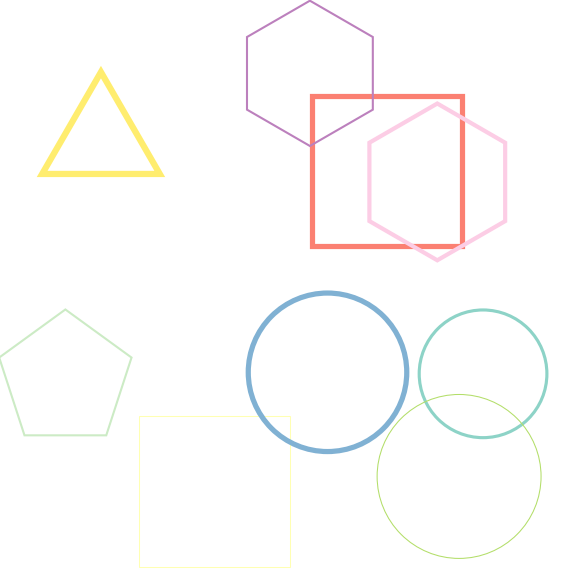[{"shape": "circle", "thickness": 1.5, "radius": 0.55, "center": [0.836, 0.352]}, {"shape": "square", "thickness": 0.5, "radius": 0.65, "center": [0.371, 0.149]}, {"shape": "square", "thickness": 2.5, "radius": 0.65, "center": [0.669, 0.703]}, {"shape": "circle", "thickness": 2.5, "radius": 0.69, "center": [0.567, 0.354]}, {"shape": "circle", "thickness": 0.5, "radius": 0.71, "center": [0.795, 0.174]}, {"shape": "hexagon", "thickness": 2, "radius": 0.68, "center": [0.757, 0.684]}, {"shape": "hexagon", "thickness": 1, "radius": 0.63, "center": [0.537, 0.872]}, {"shape": "pentagon", "thickness": 1, "radius": 0.6, "center": [0.113, 0.343]}, {"shape": "triangle", "thickness": 3, "radius": 0.59, "center": [0.175, 0.757]}]